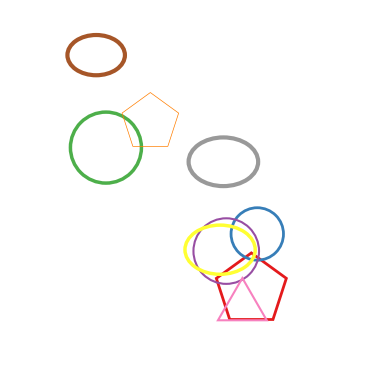[{"shape": "pentagon", "thickness": 2, "radius": 0.48, "center": [0.653, 0.247]}, {"shape": "circle", "thickness": 2, "radius": 0.34, "center": [0.668, 0.392]}, {"shape": "circle", "thickness": 2.5, "radius": 0.46, "center": [0.275, 0.617]}, {"shape": "circle", "thickness": 1.5, "radius": 0.43, "center": [0.588, 0.348]}, {"shape": "pentagon", "thickness": 0.5, "radius": 0.39, "center": [0.39, 0.682]}, {"shape": "oval", "thickness": 2.5, "radius": 0.46, "center": [0.572, 0.351]}, {"shape": "oval", "thickness": 3, "radius": 0.37, "center": [0.25, 0.857]}, {"shape": "triangle", "thickness": 1.5, "radius": 0.37, "center": [0.629, 0.205]}, {"shape": "oval", "thickness": 3, "radius": 0.45, "center": [0.58, 0.58]}]